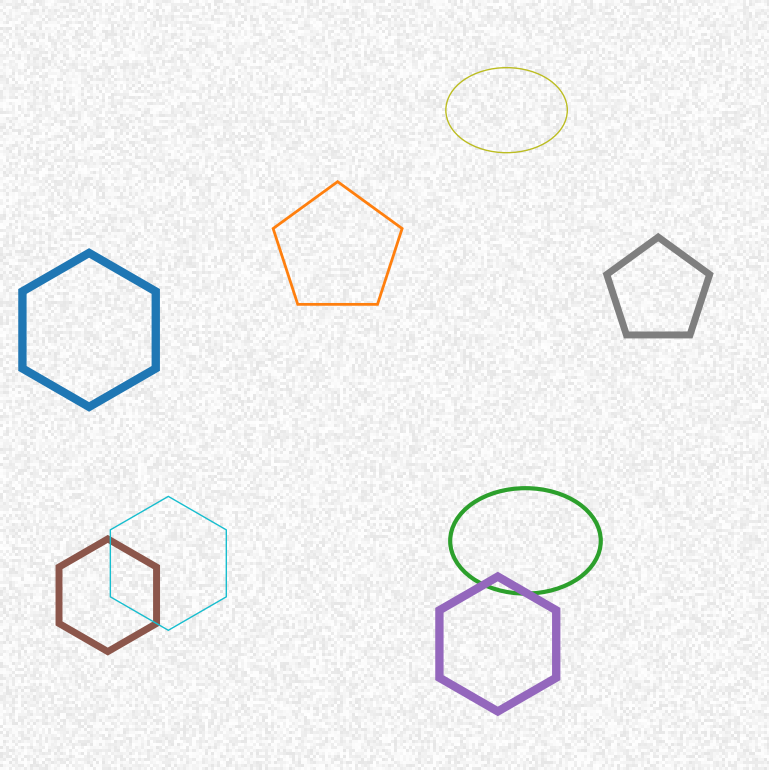[{"shape": "hexagon", "thickness": 3, "radius": 0.5, "center": [0.116, 0.572]}, {"shape": "pentagon", "thickness": 1, "radius": 0.44, "center": [0.438, 0.676]}, {"shape": "oval", "thickness": 1.5, "radius": 0.49, "center": [0.682, 0.298]}, {"shape": "hexagon", "thickness": 3, "radius": 0.44, "center": [0.647, 0.164]}, {"shape": "hexagon", "thickness": 2.5, "radius": 0.37, "center": [0.14, 0.227]}, {"shape": "pentagon", "thickness": 2.5, "radius": 0.35, "center": [0.855, 0.622]}, {"shape": "oval", "thickness": 0.5, "radius": 0.39, "center": [0.658, 0.857]}, {"shape": "hexagon", "thickness": 0.5, "radius": 0.43, "center": [0.219, 0.268]}]